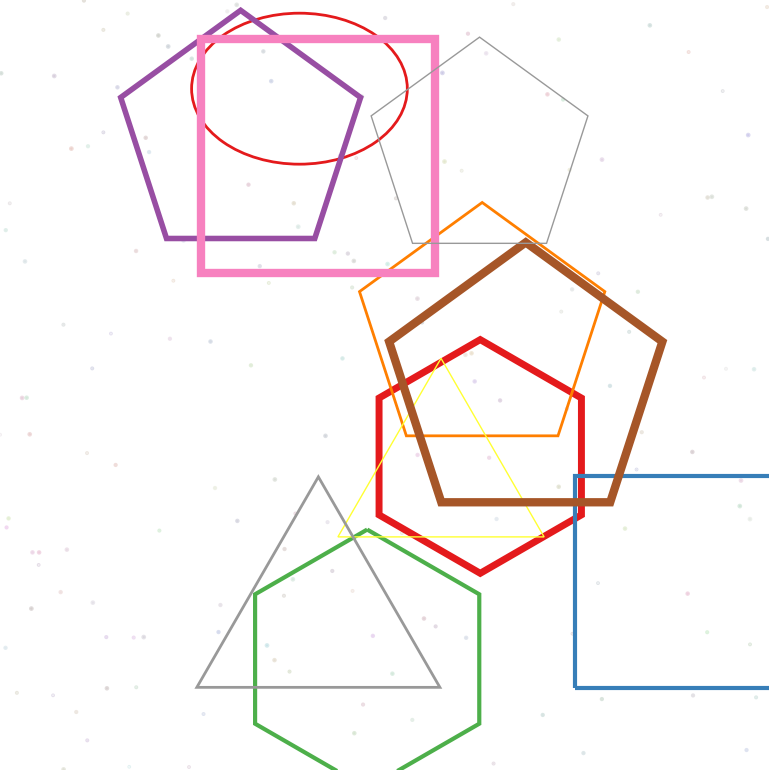[{"shape": "oval", "thickness": 1, "radius": 0.7, "center": [0.389, 0.885]}, {"shape": "hexagon", "thickness": 2.5, "radius": 0.76, "center": [0.624, 0.407]}, {"shape": "square", "thickness": 1.5, "radius": 0.69, "center": [0.884, 0.244]}, {"shape": "hexagon", "thickness": 1.5, "radius": 0.84, "center": [0.477, 0.144]}, {"shape": "pentagon", "thickness": 2, "radius": 0.82, "center": [0.313, 0.823]}, {"shape": "pentagon", "thickness": 1, "radius": 0.84, "center": [0.626, 0.57]}, {"shape": "triangle", "thickness": 0.5, "radius": 0.77, "center": [0.573, 0.38]}, {"shape": "pentagon", "thickness": 3, "radius": 0.93, "center": [0.683, 0.499]}, {"shape": "square", "thickness": 3, "radius": 0.76, "center": [0.413, 0.797]}, {"shape": "triangle", "thickness": 1, "radius": 0.91, "center": [0.413, 0.198]}, {"shape": "pentagon", "thickness": 0.5, "radius": 0.74, "center": [0.623, 0.804]}]